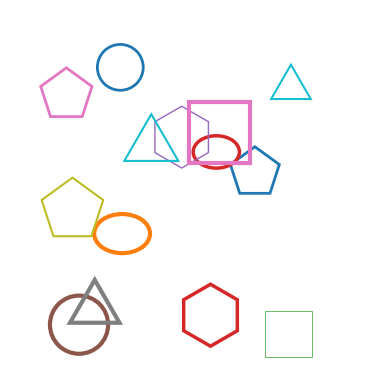[{"shape": "circle", "thickness": 2, "radius": 0.3, "center": [0.312, 0.825]}, {"shape": "pentagon", "thickness": 2, "radius": 0.33, "center": [0.662, 0.552]}, {"shape": "oval", "thickness": 3, "radius": 0.36, "center": [0.317, 0.393]}, {"shape": "square", "thickness": 0.5, "radius": 0.3, "center": [0.749, 0.133]}, {"shape": "hexagon", "thickness": 2.5, "radius": 0.4, "center": [0.547, 0.181]}, {"shape": "oval", "thickness": 2.5, "radius": 0.3, "center": [0.562, 0.605]}, {"shape": "hexagon", "thickness": 1, "radius": 0.4, "center": [0.472, 0.644]}, {"shape": "circle", "thickness": 3, "radius": 0.38, "center": [0.205, 0.157]}, {"shape": "pentagon", "thickness": 2, "radius": 0.35, "center": [0.172, 0.754]}, {"shape": "square", "thickness": 3, "radius": 0.39, "center": [0.57, 0.656]}, {"shape": "triangle", "thickness": 3, "radius": 0.37, "center": [0.246, 0.199]}, {"shape": "pentagon", "thickness": 1.5, "radius": 0.42, "center": [0.188, 0.454]}, {"shape": "triangle", "thickness": 1.5, "radius": 0.3, "center": [0.756, 0.773]}, {"shape": "triangle", "thickness": 1.5, "radius": 0.4, "center": [0.393, 0.623]}]